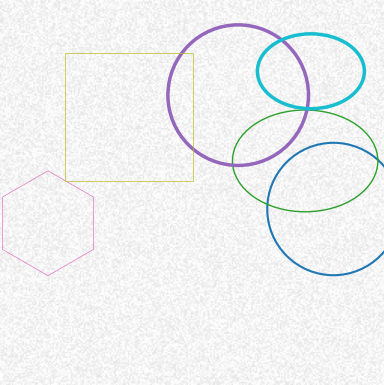[{"shape": "circle", "thickness": 1.5, "radius": 0.86, "center": [0.866, 0.457]}, {"shape": "oval", "thickness": 1, "radius": 0.94, "center": [0.793, 0.582]}, {"shape": "circle", "thickness": 2.5, "radius": 0.91, "center": [0.619, 0.753]}, {"shape": "hexagon", "thickness": 0.5, "radius": 0.68, "center": [0.125, 0.42]}, {"shape": "square", "thickness": 0.5, "radius": 0.83, "center": [0.335, 0.697]}, {"shape": "oval", "thickness": 2.5, "radius": 0.69, "center": [0.807, 0.815]}]